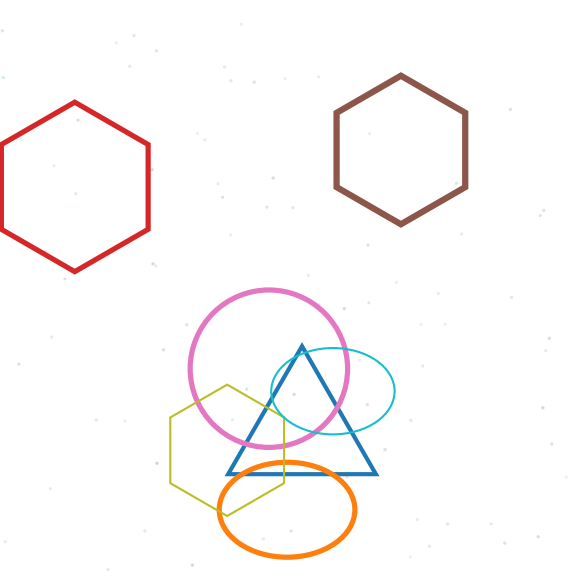[{"shape": "triangle", "thickness": 2, "radius": 0.74, "center": [0.523, 0.252]}, {"shape": "oval", "thickness": 2.5, "radius": 0.59, "center": [0.497, 0.116]}, {"shape": "hexagon", "thickness": 2.5, "radius": 0.73, "center": [0.129, 0.675]}, {"shape": "hexagon", "thickness": 3, "radius": 0.64, "center": [0.694, 0.739]}, {"shape": "circle", "thickness": 2.5, "radius": 0.68, "center": [0.466, 0.361]}, {"shape": "hexagon", "thickness": 1, "radius": 0.57, "center": [0.393, 0.219]}, {"shape": "oval", "thickness": 1, "radius": 0.53, "center": [0.576, 0.322]}]